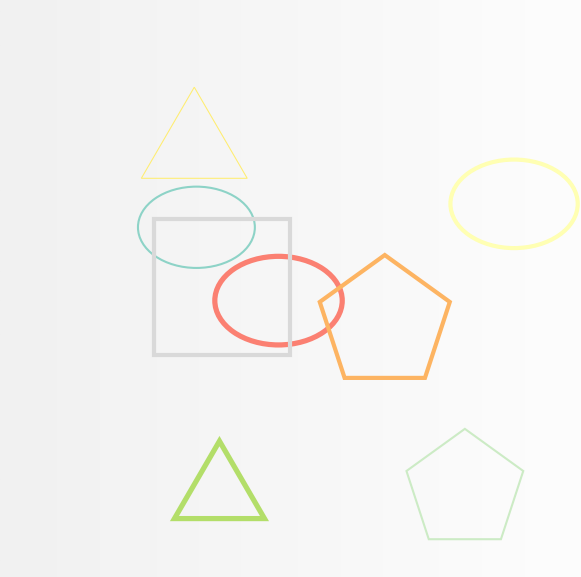[{"shape": "oval", "thickness": 1, "radius": 0.5, "center": [0.338, 0.606]}, {"shape": "oval", "thickness": 2, "radius": 0.55, "center": [0.884, 0.646]}, {"shape": "oval", "thickness": 2.5, "radius": 0.55, "center": [0.479, 0.479]}, {"shape": "pentagon", "thickness": 2, "radius": 0.59, "center": [0.662, 0.44]}, {"shape": "triangle", "thickness": 2.5, "radius": 0.45, "center": [0.378, 0.146]}, {"shape": "square", "thickness": 2, "radius": 0.59, "center": [0.382, 0.502]}, {"shape": "pentagon", "thickness": 1, "radius": 0.53, "center": [0.8, 0.151]}, {"shape": "triangle", "thickness": 0.5, "radius": 0.53, "center": [0.334, 0.743]}]